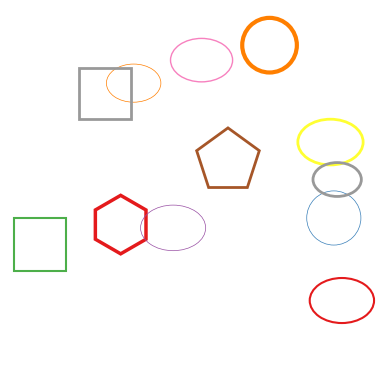[{"shape": "oval", "thickness": 1.5, "radius": 0.42, "center": [0.888, 0.219]}, {"shape": "hexagon", "thickness": 2.5, "radius": 0.38, "center": [0.313, 0.417]}, {"shape": "circle", "thickness": 0.5, "radius": 0.35, "center": [0.867, 0.434]}, {"shape": "square", "thickness": 1.5, "radius": 0.34, "center": [0.104, 0.365]}, {"shape": "oval", "thickness": 0.5, "radius": 0.42, "center": [0.45, 0.408]}, {"shape": "circle", "thickness": 3, "radius": 0.35, "center": [0.7, 0.883]}, {"shape": "oval", "thickness": 0.5, "radius": 0.35, "center": [0.347, 0.784]}, {"shape": "oval", "thickness": 2, "radius": 0.42, "center": [0.858, 0.631]}, {"shape": "pentagon", "thickness": 2, "radius": 0.43, "center": [0.592, 0.582]}, {"shape": "oval", "thickness": 1, "radius": 0.4, "center": [0.524, 0.844]}, {"shape": "oval", "thickness": 2, "radius": 0.31, "center": [0.876, 0.534]}, {"shape": "square", "thickness": 2, "radius": 0.34, "center": [0.273, 0.757]}]